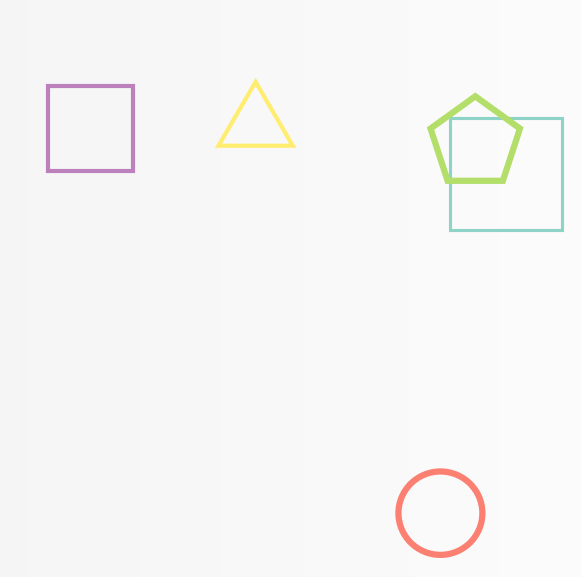[{"shape": "square", "thickness": 1.5, "radius": 0.48, "center": [0.871, 0.699]}, {"shape": "circle", "thickness": 3, "radius": 0.36, "center": [0.758, 0.111]}, {"shape": "pentagon", "thickness": 3, "radius": 0.4, "center": [0.818, 0.752]}, {"shape": "square", "thickness": 2, "radius": 0.37, "center": [0.155, 0.777]}, {"shape": "triangle", "thickness": 2, "radius": 0.37, "center": [0.44, 0.784]}]